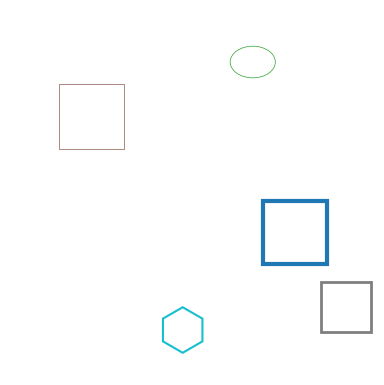[{"shape": "square", "thickness": 3, "radius": 0.41, "center": [0.766, 0.396]}, {"shape": "oval", "thickness": 0.5, "radius": 0.29, "center": [0.656, 0.839]}, {"shape": "square", "thickness": 0.5, "radius": 0.42, "center": [0.238, 0.697]}, {"shape": "square", "thickness": 2, "radius": 0.32, "center": [0.898, 0.202]}, {"shape": "hexagon", "thickness": 1.5, "radius": 0.3, "center": [0.475, 0.143]}]